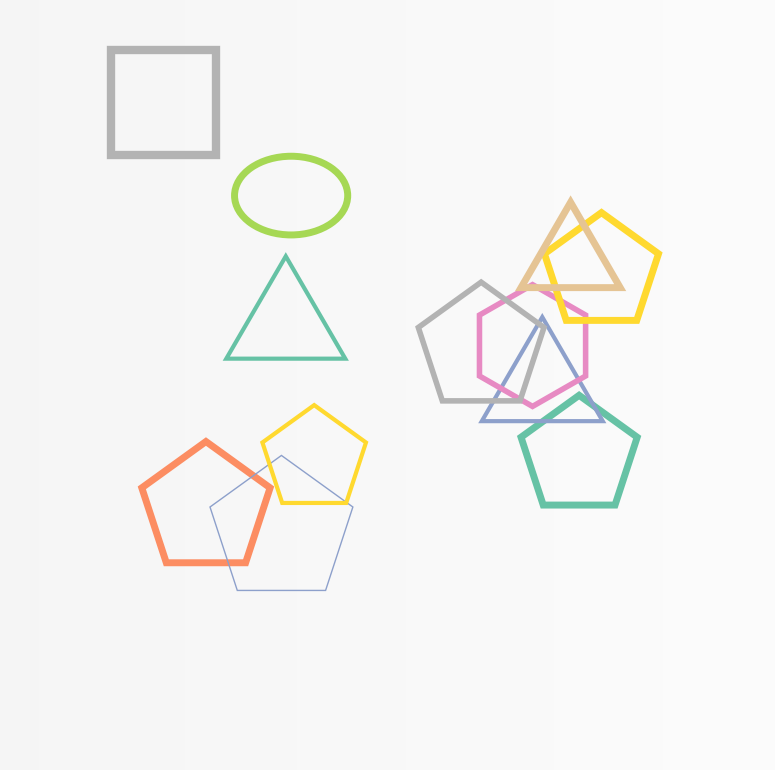[{"shape": "pentagon", "thickness": 2.5, "radius": 0.39, "center": [0.747, 0.408]}, {"shape": "triangle", "thickness": 1.5, "radius": 0.44, "center": [0.369, 0.579]}, {"shape": "pentagon", "thickness": 2.5, "radius": 0.44, "center": [0.266, 0.34]}, {"shape": "triangle", "thickness": 1.5, "radius": 0.45, "center": [0.7, 0.498]}, {"shape": "pentagon", "thickness": 0.5, "radius": 0.48, "center": [0.363, 0.312]}, {"shape": "hexagon", "thickness": 2, "radius": 0.4, "center": [0.687, 0.551]}, {"shape": "oval", "thickness": 2.5, "radius": 0.37, "center": [0.376, 0.746]}, {"shape": "pentagon", "thickness": 2.5, "radius": 0.39, "center": [0.776, 0.647]}, {"shape": "pentagon", "thickness": 1.5, "radius": 0.35, "center": [0.405, 0.404]}, {"shape": "triangle", "thickness": 2.5, "radius": 0.37, "center": [0.736, 0.663]}, {"shape": "pentagon", "thickness": 2, "radius": 0.43, "center": [0.621, 0.548]}, {"shape": "square", "thickness": 3, "radius": 0.34, "center": [0.211, 0.867]}]